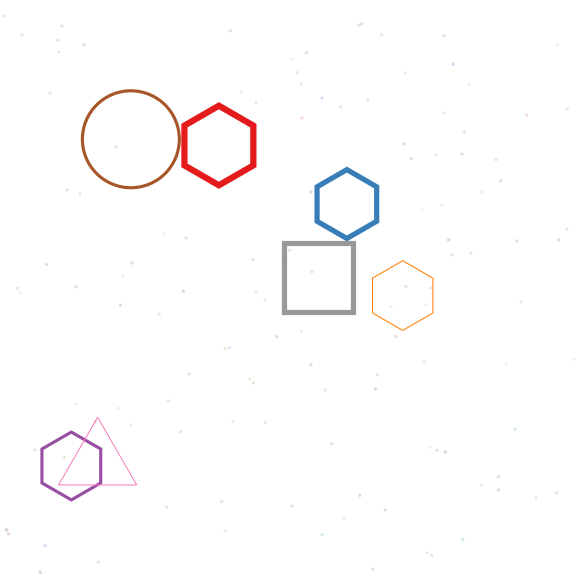[{"shape": "hexagon", "thickness": 3, "radius": 0.34, "center": [0.379, 0.747]}, {"shape": "hexagon", "thickness": 2.5, "radius": 0.3, "center": [0.601, 0.646]}, {"shape": "hexagon", "thickness": 1.5, "radius": 0.29, "center": [0.124, 0.192]}, {"shape": "hexagon", "thickness": 0.5, "radius": 0.3, "center": [0.697, 0.487]}, {"shape": "circle", "thickness": 1.5, "radius": 0.42, "center": [0.227, 0.758]}, {"shape": "triangle", "thickness": 0.5, "radius": 0.39, "center": [0.169, 0.198]}, {"shape": "square", "thickness": 2.5, "radius": 0.3, "center": [0.552, 0.519]}]